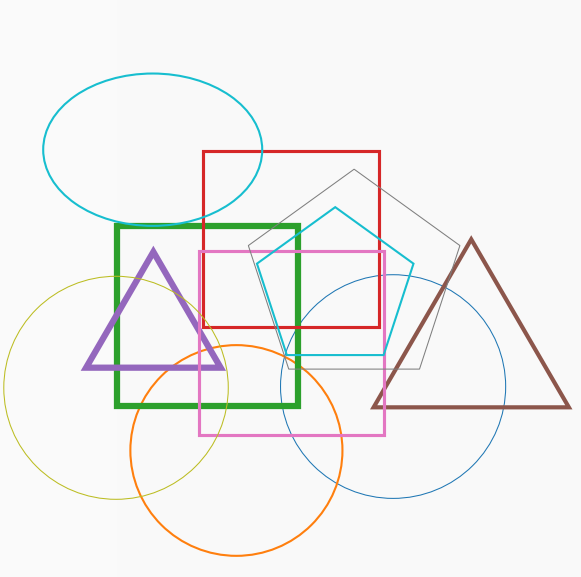[{"shape": "circle", "thickness": 0.5, "radius": 0.97, "center": [0.676, 0.33]}, {"shape": "circle", "thickness": 1, "radius": 0.91, "center": [0.407, 0.219]}, {"shape": "square", "thickness": 3, "radius": 0.78, "center": [0.357, 0.452]}, {"shape": "square", "thickness": 1.5, "radius": 0.76, "center": [0.501, 0.585]}, {"shape": "triangle", "thickness": 3, "radius": 0.67, "center": [0.264, 0.429]}, {"shape": "triangle", "thickness": 2, "radius": 0.97, "center": [0.811, 0.391]}, {"shape": "square", "thickness": 1.5, "radius": 0.8, "center": [0.501, 0.406]}, {"shape": "pentagon", "thickness": 0.5, "radius": 0.96, "center": [0.609, 0.515]}, {"shape": "circle", "thickness": 0.5, "radius": 0.97, "center": [0.2, 0.328]}, {"shape": "pentagon", "thickness": 1, "radius": 0.71, "center": [0.577, 0.499]}, {"shape": "oval", "thickness": 1, "radius": 0.94, "center": [0.263, 0.74]}]